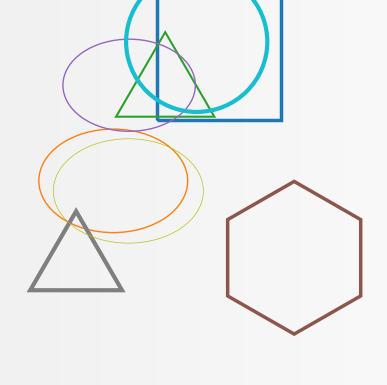[{"shape": "square", "thickness": 2.5, "radius": 0.8, "center": [0.565, 0.847]}, {"shape": "oval", "thickness": 1, "radius": 0.96, "center": [0.292, 0.53]}, {"shape": "triangle", "thickness": 1.5, "radius": 0.73, "center": [0.426, 0.77]}, {"shape": "oval", "thickness": 1, "radius": 0.85, "center": [0.333, 0.779]}, {"shape": "hexagon", "thickness": 2.5, "radius": 0.99, "center": [0.759, 0.33]}, {"shape": "triangle", "thickness": 3, "radius": 0.68, "center": [0.196, 0.315]}, {"shape": "oval", "thickness": 0.5, "radius": 0.97, "center": [0.331, 0.504]}, {"shape": "circle", "thickness": 3, "radius": 0.91, "center": [0.508, 0.891]}]